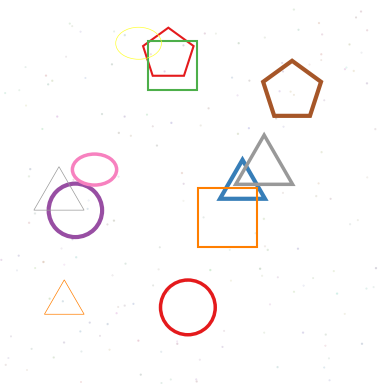[{"shape": "pentagon", "thickness": 1.5, "radius": 0.35, "center": [0.437, 0.859]}, {"shape": "circle", "thickness": 2.5, "radius": 0.36, "center": [0.488, 0.202]}, {"shape": "triangle", "thickness": 3, "radius": 0.34, "center": [0.63, 0.517]}, {"shape": "square", "thickness": 1.5, "radius": 0.32, "center": [0.448, 0.829]}, {"shape": "circle", "thickness": 3, "radius": 0.35, "center": [0.196, 0.454]}, {"shape": "triangle", "thickness": 0.5, "radius": 0.3, "center": [0.167, 0.214]}, {"shape": "square", "thickness": 1.5, "radius": 0.39, "center": [0.591, 0.434]}, {"shape": "oval", "thickness": 0.5, "radius": 0.3, "center": [0.36, 0.888]}, {"shape": "pentagon", "thickness": 3, "radius": 0.4, "center": [0.759, 0.763]}, {"shape": "oval", "thickness": 2.5, "radius": 0.29, "center": [0.246, 0.56]}, {"shape": "triangle", "thickness": 0.5, "radius": 0.38, "center": [0.153, 0.492]}, {"shape": "triangle", "thickness": 2.5, "radius": 0.43, "center": [0.686, 0.564]}]